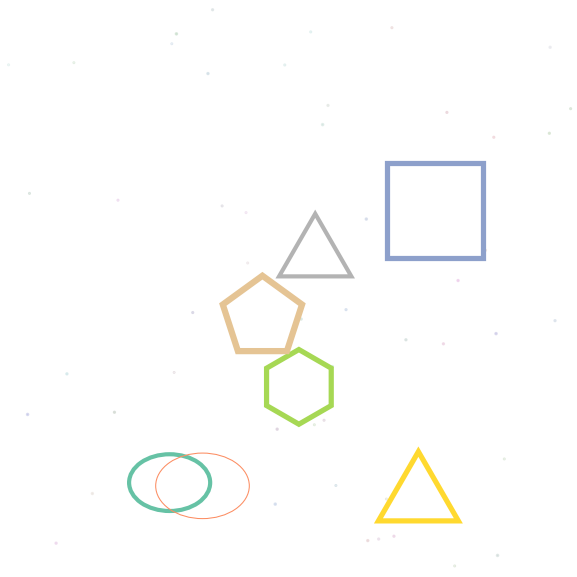[{"shape": "oval", "thickness": 2, "radius": 0.35, "center": [0.294, 0.163]}, {"shape": "oval", "thickness": 0.5, "radius": 0.41, "center": [0.351, 0.158]}, {"shape": "square", "thickness": 2.5, "radius": 0.41, "center": [0.753, 0.634]}, {"shape": "hexagon", "thickness": 2.5, "radius": 0.32, "center": [0.518, 0.329]}, {"shape": "triangle", "thickness": 2.5, "radius": 0.4, "center": [0.724, 0.137]}, {"shape": "pentagon", "thickness": 3, "radius": 0.36, "center": [0.454, 0.45]}, {"shape": "triangle", "thickness": 2, "radius": 0.36, "center": [0.546, 0.557]}]